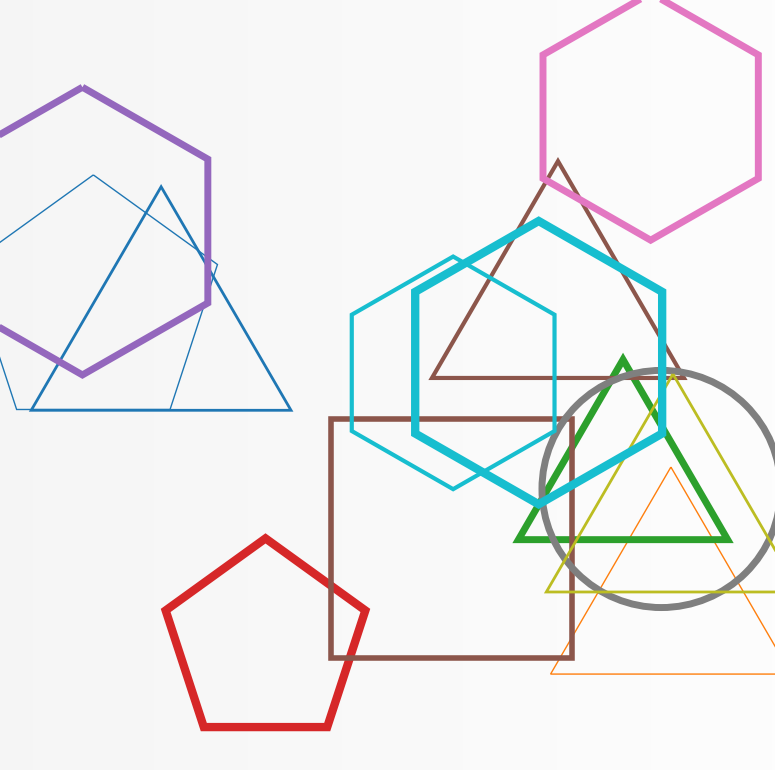[{"shape": "pentagon", "thickness": 0.5, "radius": 0.84, "center": [0.12, 0.604]}, {"shape": "triangle", "thickness": 1, "radius": 0.97, "center": [0.208, 0.564]}, {"shape": "triangle", "thickness": 0.5, "radius": 0.9, "center": [0.866, 0.214]}, {"shape": "triangle", "thickness": 2.5, "radius": 0.78, "center": [0.804, 0.377]}, {"shape": "pentagon", "thickness": 3, "radius": 0.68, "center": [0.343, 0.165]}, {"shape": "hexagon", "thickness": 2.5, "radius": 0.93, "center": [0.106, 0.7]}, {"shape": "triangle", "thickness": 1.5, "radius": 0.94, "center": [0.72, 0.603]}, {"shape": "square", "thickness": 2, "radius": 0.78, "center": [0.582, 0.301]}, {"shape": "hexagon", "thickness": 2.5, "radius": 0.8, "center": [0.84, 0.848]}, {"shape": "circle", "thickness": 2.5, "radius": 0.77, "center": [0.853, 0.365]}, {"shape": "triangle", "thickness": 1, "radius": 0.94, "center": [0.868, 0.326]}, {"shape": "hexagon", "thickness": 1.5, "radius": 0.76, "center": [0.585, 0.516]}, {"shape": "hexagon", "thickness": 3, "radius": 0.92, "center": [0.695, 0.529]}]